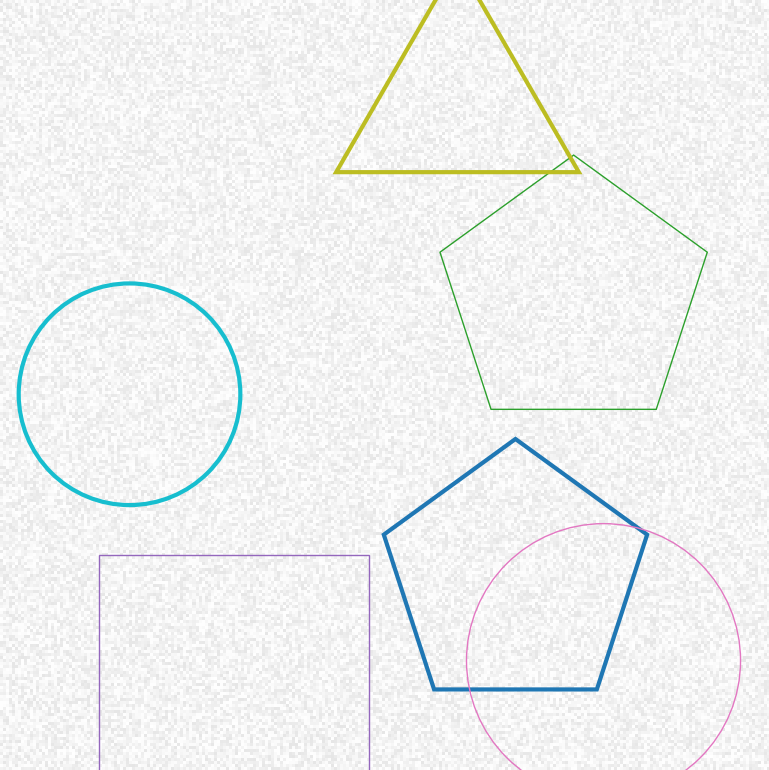[{"shape": "pentagon", "thickness": 1.5, "radius": 0.9, "center": [0.669, 0.25]}, {"shape": "pentagon", "thickness": 0.5, "radius": 0.91, "center": [0.745, 0.616]}, {"shape": "square", "thickness": 0.5, "radius": 0.88, "center": [0.304, 0.104]}, {"shape": "circle", "thickness": 0.5, "radius": 0.89, "center": [0.784, 0.142]}, {"shape": "triangle", "thickness": 1.5, "radius": 0.91, "center": [0.594, 0.867]}, {"shape": "circle", "thickness": 1.5, "radius": 0.72, "center": [0.168, 0.488]}]